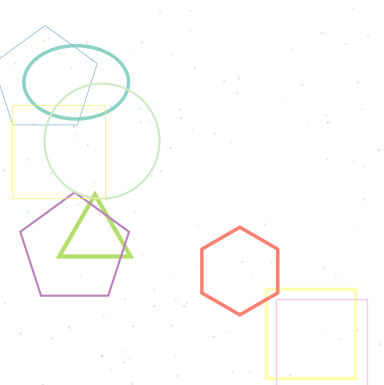[{"shape": "oval", "thickness": 2.5, "radius": 0.68, "center": [0.198, 0.786]}, {"shape": "square", "thickness": 2.5, "radius": 0.58, "center": [0.806, 0.133]}, {"shape": "hexagon", "thickness": 2.5, "radius": 0.57, "center": [0.623, 0.296]}, {"shape": "pentagon", "thickness": 0.5, "radius": 0.71, "center": [0.117, 0.791]}, {"shape": "triangle", "thickness": 3, "radius": 0.54, "center": [0.247, 0.387]}, {"shape": "square", "thickness": 1, "radius": 0.59, "center": [0.835, 0.107]}, {"shape": "pentagon", "thickness": 1.5, "radius": 0.74, "center": [0.194, 0.352]}, {"shape": "circle", "thickness": 1.5, "radius": 0.75, "center": [0.265, 0.633]}, {"shape": "square", "thickness": 0.5, "radius": 0.61, "center": [0.151, 0.606]}]